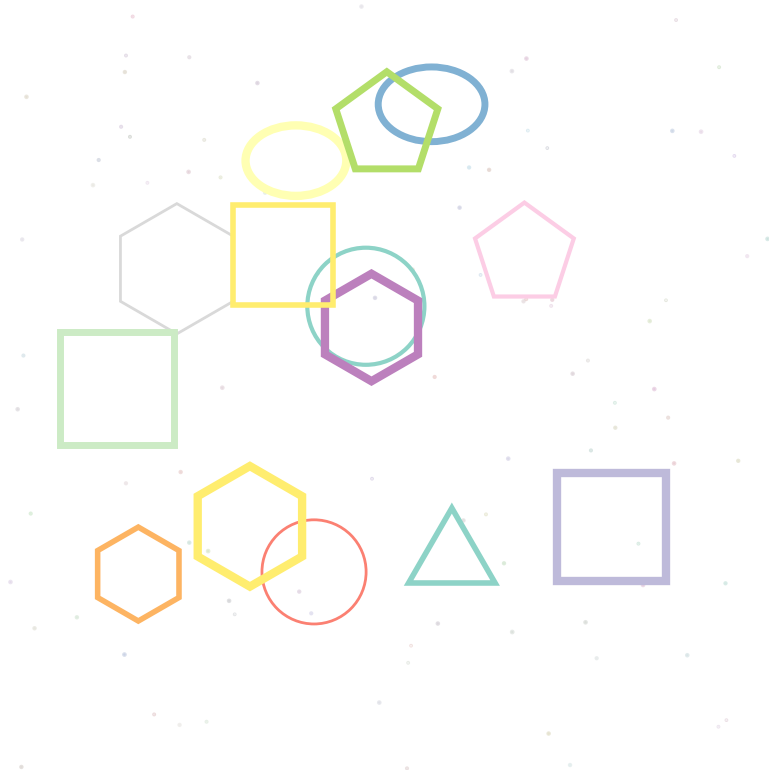[{"shape": "circle", "thickness": 1.5, "radius": 0.38, "center": [0.475, 0.602]}, {"shape": "triangle", "thickness": 2, "radius": 0.32, "center": [0.587, 0.275]}, {"shape": "oval", "thickness": 3, "radius": 0.33, "center": [0.384, 0.791]}, {"shape": "square", "thickness": 3, "radius": 0.35, "center": [0.794, 0.316]}, {"shape": "circle", "thickness": 1, "radius": 0.34, "center": [0.408, 0.257]}, {"shape": "oval", "thickness": 2.5, "radius": 0.35, "center": [0.56, 0.865]}, {"shape": "hexagon", "thickness": 2, "radius": 0.3, "center": [0.18, 0.254]}, {"shape": "pentagon", "thickness": 2.5, "radius": 0.35, "center": [0.502, 0.837]}, {"shape": "pentagon", "thickness": 1.5, "radius": 0.34, "center": [0.681, 0.669]}, {"shape": "hexagon", "thickness": 1, "radius": 0.42, "center": [0.23, 0.651]}, {"shape": "hexagon", "thickness": 3, "radius": 0.35, "center": [0.482, 0.575]}, {"shape": "square", "thickness": 2.5, "radius": 0.37, "center": [0.152, 0.496]}, {"shape": "square", "thickness": 2, "radius": 0.33, "center": [0.368, 0.669]}, {"shape": "hexagon", "thickness": 3, "radius": 0.39, "center": [0.325, 0.316]}]